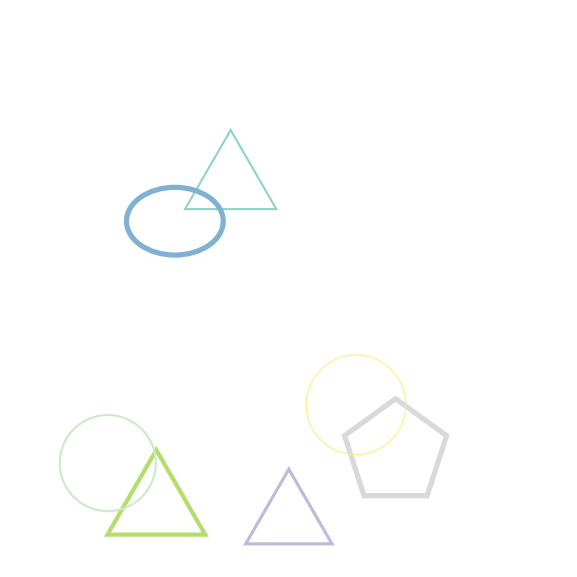[{"shape": "triangle", "thickness": 1, "radius": 0.46, "center": [0.399, 0.683]}, {"shape": "triangle", "thickness": 1.5, "radius": 0.43, "center": [0.5, 0.1]}, {"shape": "oval", "thickness": 2.5, "radius": 0.42, "center": [0.303, 0.616]}, {"shape": "triangle", "thickness": 2, "radius": 0.49, "center": [0.271, 0.122]}, {"shape": "pentagon", "thickness": 2.5, "radius": 0.46, "center": [0.685, 0.216]}, {"shape": "circle", "thickness": 1, "radius": 0.42, "center": [0.187, 0.197]}, {"shape": "circle", "thickness": 0.5, "radius": 0.43, "center": [0.616, 0.298]}]